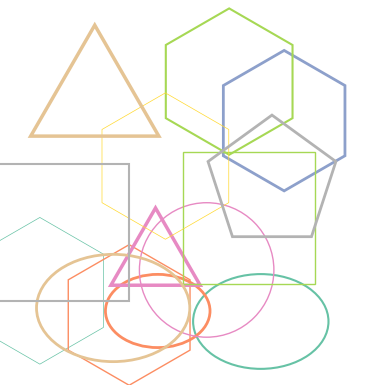[{"shape": "hexagon", "thickness": 0.5, "radius": 0.95, "center": [0.104, 0.245]}, {"shape": "oval", "thickness": 1.5, "radius": 0.88, "center": [0.677, 0.165]}, {"shape": "oval", "thickness": 2, "radius": 0.68, "center": [0.41, 0.192]}, {"shape": "hexagon", "thickness": 1, "radius": 0.91, "center": [0.335, 0.182]}, {"shape": "hexagon", "thickness": 2, "radius": 0.91, "center": [0.738, 0.687]}, {"shape": "circle", "thickness": 1, "radius": 0.87, "center": [0.537, 0.299]}, {"shape": "triangle", "thickness": 2.5, "radius": 0.67, "center": [0.404, 0.326]}, {"shape": "square", "thickness": 1, "radius": 0.86, "center": [0.647, 0.435]}, {"shape": "hexagon", "thickness": 1.5, "radius": 0.95, "center": [0.595, 0.788]}, {"shape": "hexagon", "thickness": 0.5, "radius": 0.95, "center": [0.43, 0.569]}, {"shape": "triangle", "thickness": 2.5, "radius": 0.96, "center": [0.246, 0.743]}, {"shape": "oval", "thickness": 2, "radius": 1.0, "center": [0.294, 0.2]}, {"shape": "square", "thickness": 1.5, "radius": 0.89, "center": [0.156, 0.396]}, {"shape": "pentagon", "thickness": 2, "radius": 0.87, "center": [0.706, 0.526]}]